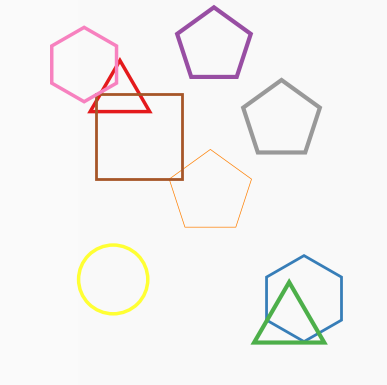[{"shape": "triangle", "thickness": 2.5, "radius": 0.44, "center": [0.31, 0.754]}, {"shape": "hexagon", "thickness": 2, "radius": 0.56, "center": [0.785, 0.224]}, {"shape": "triangle", "thickness": 3, "radius": 0.52, "center": [0.746, 0.163]}, {"shape": "pentagon", "thickness": 3, "radius": 0.5, "center": [0.552, 0.881]}, {"shape": "pentagon", "thickness": 0.5, "radius": 0.56, "center": [0.543, 0.5]}, {"shape": "circle", "thickness": 2.5, "radius": 0.45, "center": [0.292, 0.274]}, {"shape": "square", "thickness": 2, "radius": 0.55, "center": [0.359, 0.645]}, {"shape": "hexagon", "thickness": 2.5, "radius": 0.48, "center": [0.217, 0.832]}, {"shape": "pentagon", "thickness": 3, "radius": 0.52, "center": [0.727, 0.688]}]